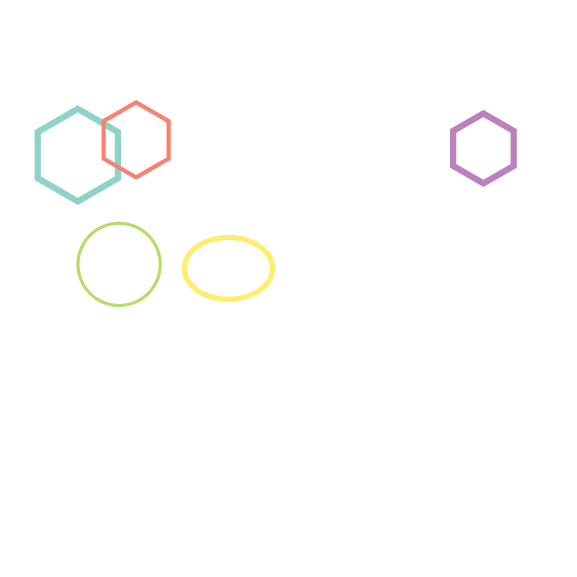[{"shape": "hexagon", "thickness": 3, "radius": 0.4, "center": [0.135, 0.731]}, {"shape": "hexagon", "thickness": 2, "radius": 0.32, "center": [0.236, 0.757]}, {"shape": "circle", "thickness": 1.5, "radius": 0.36, "center": [0.206, 0.541]}, {"shape": "hexagon", "thickness": 3, "radius": 0.3, "center": [0.837, 0.742]}, {"shape": "oval", "thickness": 2.5, "radius": 0.38, "center": [0.396, 0.534]}]